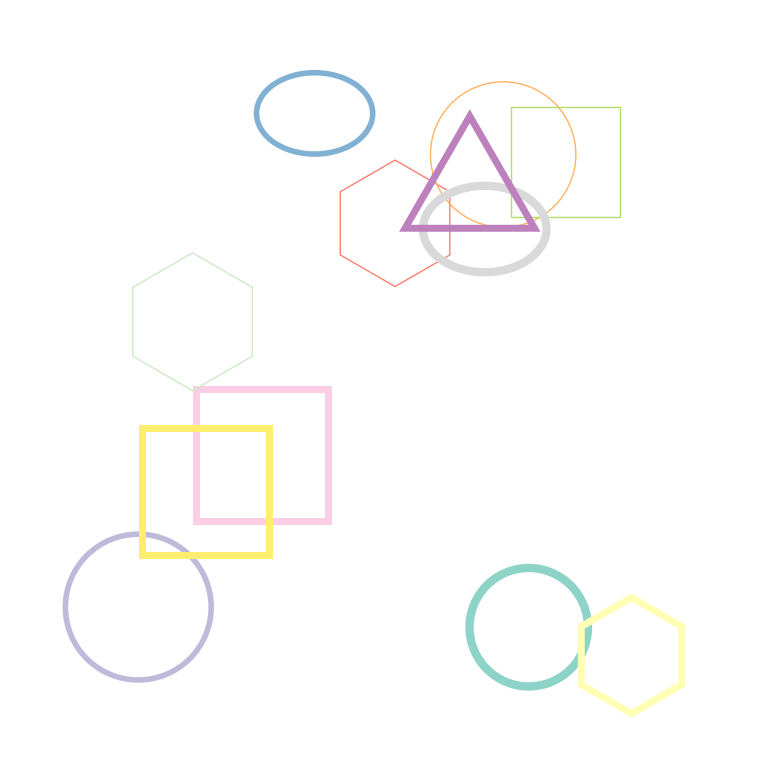[{"shape": "circle", "thickness": 3, "radius": 0.38, "center": [0.687, 0.185]}, {"shape": "hexagon", "thickness": 2.5, "radius": 0.38, "center": [0.82, 0.149]}, {"shape": "circle", "thickness": 2, "radius": 0.47, "center": [0.18, 0.212]}, {"shape": "hexagon", "thickness": 0.5, "radius": 0.41, "center": [0.513, 0.71]}, {"shape": "oval", "thickness": 2, "radius": 0.38, "center": [0.409, 0.853]}, {"shape": "circle", "thickness": 0.5, "radius": 0.47, "center": [0.653, 0.799]}, {"shape": "square", "thickness": 0.5, "radius": 0.35, "center": [0.734, 0.79]}, {"shape": "square", "thickness": 2.5, "radius": 0.43, "center": [0.34, 0.41]}, {"shape": "oval", "thickness": 3, "radius": 0.4, "center": [0.63, 0.703]}, {"shape": "triangle", "thickness": 2.5, "radius": 0.49, "center": [0.61, 0.752]}, {"shape": "hexagon", "thickness": 0.5, "radius": 0.45, "center": [0.25, 0.582]}, {"shape": "square", "thickness": 2.5, "radius": 0.41, "center": [0.267, 0.362]}]